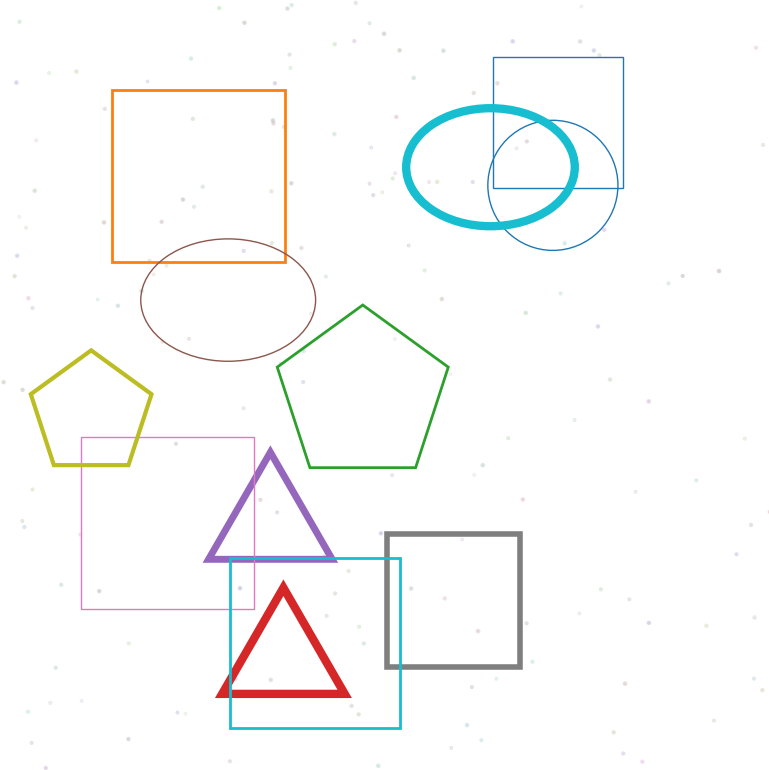[{"shape": "square", "thickness": 0.5, "radius": 0.42, "center": [0.724, 0.841]}, {"shape": "circle", "thickness": 0.5, "radius": 0.42, "center": [0.718, 0.759]}, {"shape": "square", "thickness": 1, "radius": 0.56, "center": [0.258, 0.771]}, {"shape": "pentagon", "thickness": 1, "radius": 0.58, "center": [0.471, 0.487]}, {"shape": "triangle", "thickness": 3, "radius": 0.46, "center": [0.368, 0.145]}, {"shape": "triangle", "thickness": 2.5, "radius": 0.46, "center": [0.351, 0.32]}, {"shape": "oval", "thickness": 0.5, "radius": 0.57, "center": [0.296, 0.61]}, {"shape": "square", "thickness": 0.5, "radius": 0.56, "center": [0.218, 0.321]}, {"shape": "square", "thickness": 2, "radius": 0.43, "center": [0.589, 0.22]}, {"shape": "pentagon", "thickness": 1.5, "radius": 0.41, "center": [0.118, 0.463]}, {"shape": "square", "thickness": 1, "radius": 0.55, "center": [0.409, 0.165]}, {"shape": "oval", "thickness": 3, "radius": 0.55, "center": [0.637, 0.783]}]